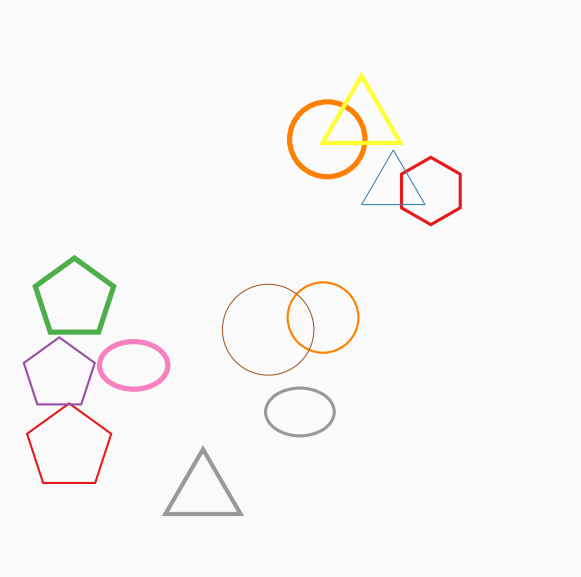[{"shape": "pentagon", "thickness": 1, "radius": 0.38, "center": [0.119, 0.224]}, {"shape": "hexagon", "thickness": 1.5, "radius": 0.29, "center": [0.741, 0.668]}, {"shape": "triangle", "thickness": 0.5, "radius": 0.31, "center": [0.677, 0.676]}, {"shape": "pentagon", "thickness": 2.5, "radius": 0.35, "center": [0.128, 0.481]}, {"shape": "pentagon", "thickness": 1, "radius": 0.32, "center": [0.102, 0.351]}, {"shape": "circle", "thickness": 1, "radius": 0.3, "center": [0.556, 0.449]}, {"shape": "circle", "thickness": 2.5, "radius": 0.32, "center": [0.563, 0.758]}, {"shape": "triangle", "thickness": 2, "radius": 0.39, "center": [0.622, 0.79]}, {"shape": "circle", "thickness": 0.5, "radius": 0.39, "center": [0.461, 0.428]}, {"shape": "oval", "thickness": 2.5, "radius": 0.29, "center": [0.23, 0.366]}, {"shape": "oval", "thickness": 1.5, "radius": 0.3, "center": [0.516, 0.286]}, {"shape": "triangle", "thickness": 2, "radius": 0.37, "center": [0.349, 0.146]}]